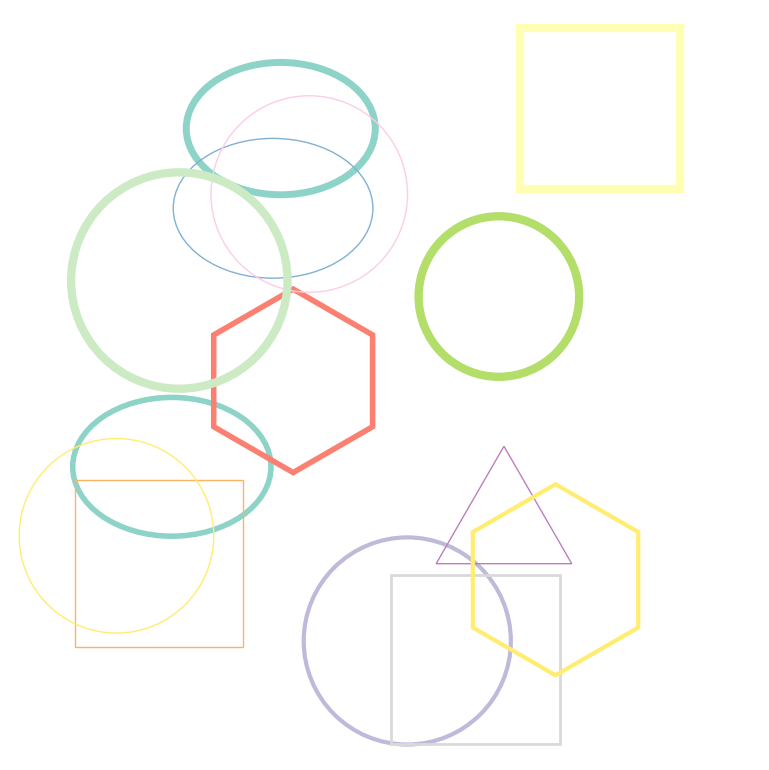[{"shape": "oval", "thickness": 2.5, "radius": 0.61, "center": [0.365, 0.833]}, {"shape": "oval", "thickness": 2, "radius": 0.64, "center": [0.223, 0.394]}, {"shape": "square", "thickness": 3, "radius": 0.52, "center": [0.779, 0.859]}, {"shape": "circle", "thickness": 1.5, "radius": 0.67, "center": [0.529, 0.168]}, {"shape": "hexagon", "thickness": 2, "radius": 0.6, "center": [0.381, 0.505]}, {"shape": "oval", "thickness": 0.5, "radius": 0.65, "center": [0.355, 0.729]}, {"shape": "square", "thickness": 0.5, "radius": 0.54, "center": [0.206, 0.268]}, {"shape": "circle", "thickness": 3, "radius": 0.52, "center": [0.648, 0.615]}, {"shape": "circle", "thickness": 0.5, "radius": 0.64, "center": [0.402, 0.748]}, {"shape": "square", "thickness": 1, "radius": 0.55, "center": [0.618, 0.143]}, {"shape": "triangle", "thickness": 0.5, "radius": 0.51, "center": [0.654, 0.319]}, {"shape": "circle", "thickness": 3, "radius": 0.7, "center": [0.233, 0.636]}, {"shape": "circle", "thickness": 0.5, "radius": 0.63, "center": [0.151, 0.304]}, {"shape": "hexagon", "thickness": 1.5, "radius": 0.62, "center": [0.721, 0.247]}]